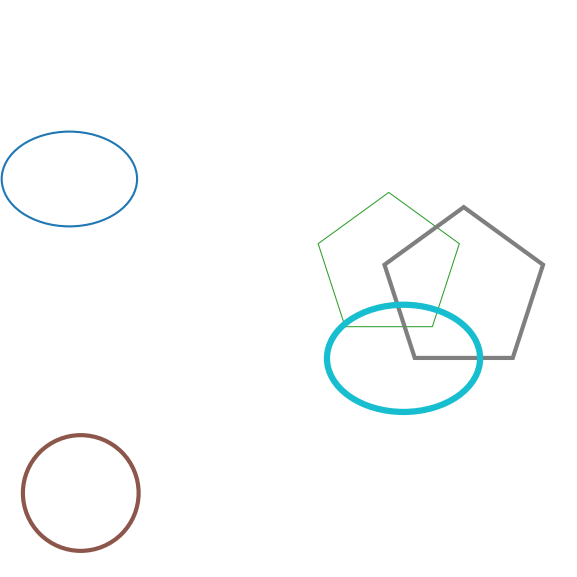[{"shape": "oval", "thickness": 1, "radius": 0.59, "center": [0.12, 0.689]}, {"shape": "pentagon", "thickness": 0.5, "radius": 0.64, "center": [0.673, 0.537]}, {"shape": "circle", "thickness": 2, "radius": 0.5, "center": [0.14, 0.145]}, {"shape": "pentagon", "thickness": 2, "radius": 0.72, "center": [0.803, 0.496]}, {"shape": "oval", "thickness": 3, "radius": 0.66, "center": [0.699, 0.379]}]